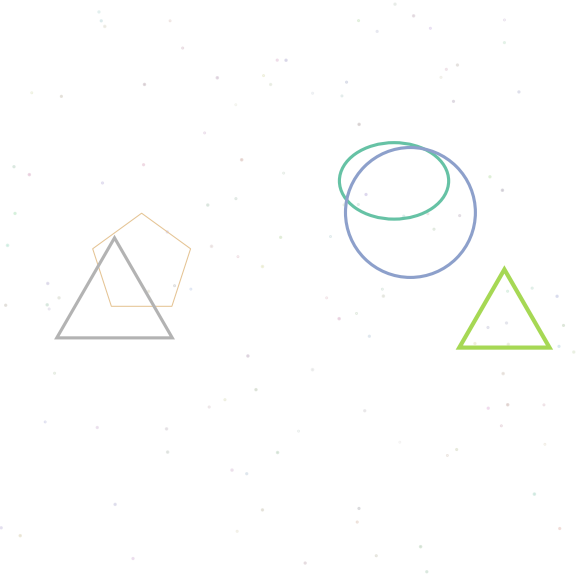[{"shape": "oval", "thickness": 1.5, "radius": 0.47, "center": [0.682, 0.686]}, {"shape": "circle", "thickness": 1.5, "radius": 0.56, "center": [0.711, 0.631]}, {"shape": "triangle", "thickness": 2, "radius": 0.45, "center": [0.873, 0.442]}, {"shape": "pentagon", "thickness": 0.5, "radius": 0.45, "center": [0.245, 0.541]}, {"shape": "triangle", "thickness": 1.5, "radius": 0.58, "center": [0.198, 0.472]}]